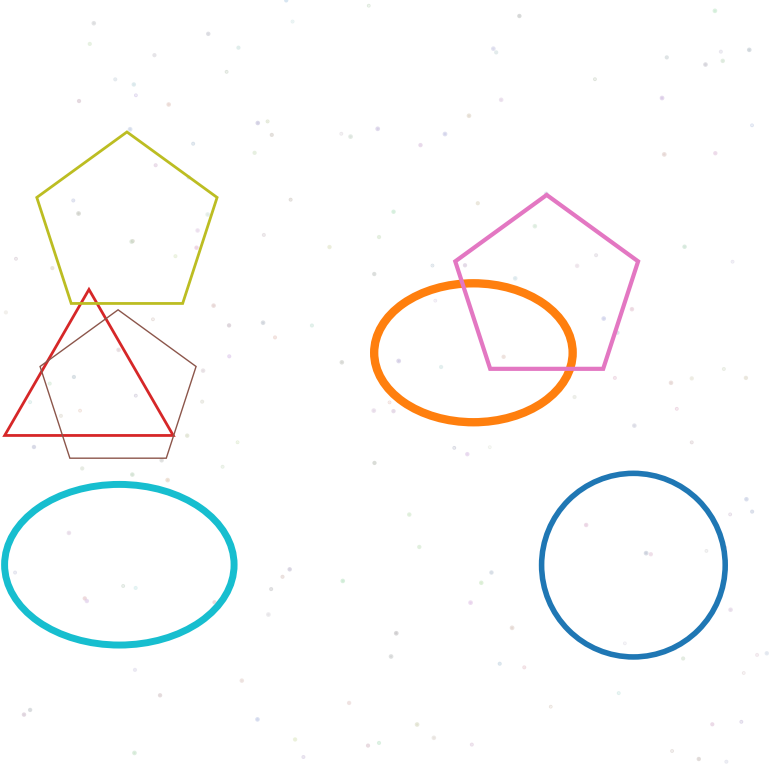[{"shape": "circle", "thickness": 2, "radius": 0.6, "center": [0.823, 0.266]}, {"shape": "oval", "thickness": 3, "radius": 0.64, "center": [0.615, 0.542]}, {"shape": "triangle", "thickness": 1, "radius": 0.63, "center": [0.116, 0.498]}, {"shape": "pentagon", "thickness": 0.5, "radius": 0.53, "center": [0.153, 0.491]}, {"shape": "pentagon", "thickness": 1.5, "radius": 0.62, "center": [0.71, 0.622]}, {"shape": "pentagon", "thickness": 1, "radius": 0.62, "center": [0.165, 0.706]}, {"shape": "oval", "thickness": 2.5, "radius": 0.75, "center": [0.155, 0.267]}]